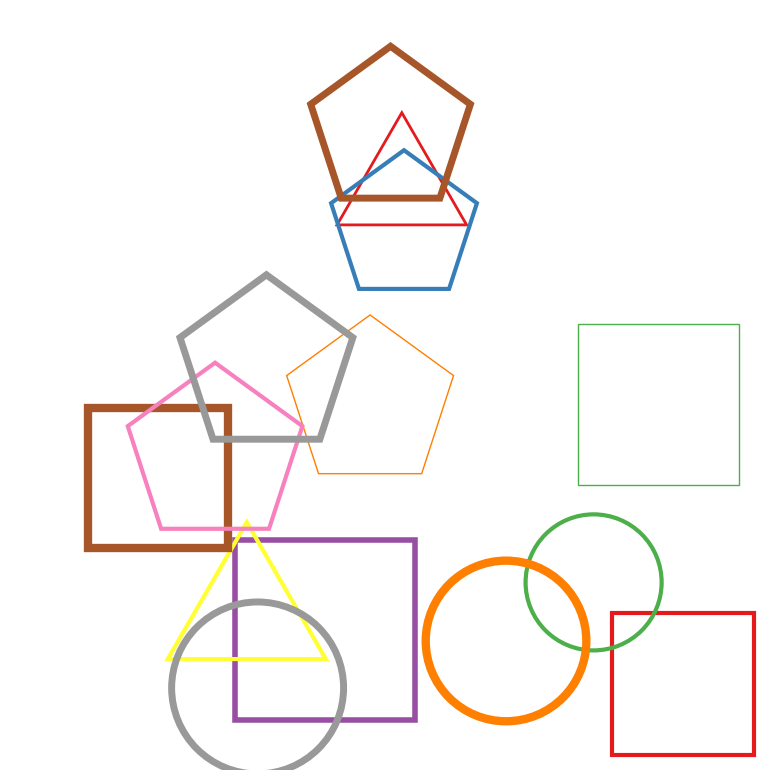[{"shape": "triangle", "thickness": 1, "radius": 0.49, "center": [0.522, 0.757]}, {"shape": "square", "thickness": 1.5, "radius": 0.46, "center": [0.887, 0.112]}, {"shape": "pentagon", "thickness": 1.5, "radius": 0.5, "center": [0.525, 0.705]}, {"shape": "square", "thickness": 0.5, "radius": 0.52, "center": [0.855, 0.474]}, {"shape": "circle", "thickness": 1.5, "radius": 0.44, "center": [0.771, 0.244]}, {"shape": "square", "thickness": 2, "radius": 0.59, "center": [0.422, 0.182]}, {"shape": "pentagon", "thickness": 0.5, "radius": 0.57, "center": [0.481, 0.477]}, {"shape": "circle", "thickness": 3, "radius": 0.52, "center": [0.657, 0.168]}, {"shape": "triangle", "thickness": 1.5, "radius": 0.59, "center": [0.321, 0.203]}, {"shape": "square", "thickness": 3, "radius": 0.46, "center": [0.205, 0.379]}, {"shape": "pentagon", "thickness": 2.5, "radius": 0.55, "center": [0.507, 0.831]}, {"shape": "pentagon", "thickness": 1.5, "radius": 0.6, "center": [0.279, 0.41]}, {"shape": "circle", "thickness": 2.5, "radius": 0.56, "center": [0.335, 0.107]}, {"shape": "pentagon", "thickness": 2.5, "radius": 0.59, "center": [0.346, 0.525]}]